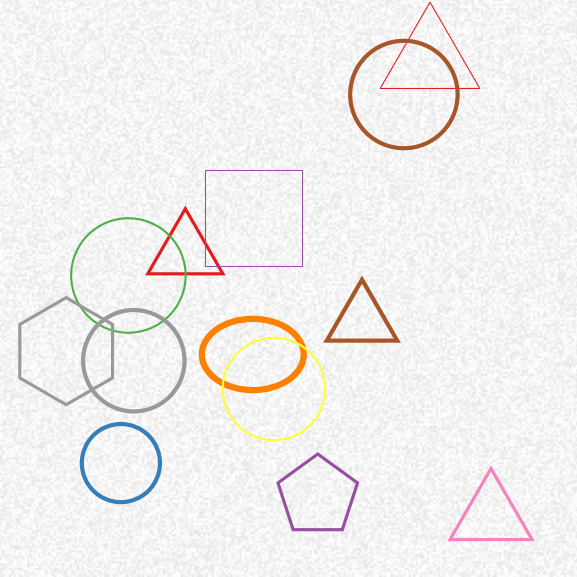[{"shape": "triangle", "thickness": 1.5, "radius": 0.38, "center": [0.321, 0.563]}, {"shape": "triangle", "thickness": 0.5, "radius": 0.5, "center": [0.745, 0.896]}, {"shape": "circle", "thickness": 2, "radius": 0.34, "center": [0.209, 0.197]}, {"shape": "circle", "thickness": 1, "radius": 0.5, "center": [0.222, 0.522]}, {"shape": "square", "thickness": 0.5, "radius": 0.42, "center": [0.439, 0.622]}, {"shape": "pentagon", "thickness": 1.5, "radius": 0.36, "center": [0.55, 0.141]}, {"shape": "oval", "thickness": 3, "radius": 0.44, "center": [0.438, 0.385]}, {"shape": "circle", "thickness": 1, "radius": 0.44, "center": [0.474, 0.326]}, {"shape": "circle", "thickness": 2, "radius": 0.47, "center": [0.699, 0.835]}, {"shape": "triangle", "thickness": 2, "radius": 0.35, "center": [0.627, 0.445]}, {"shape": "triangle", "thickness": 1.5, "radius": 0.41, "center": [0.85, 0.106]}, {"shape": "circle", "thickness": 2, "radius": 0.44, "center": [0.232, 0.375]}, {"shape": "hexagon", "thickness": 1.5, "radius": 0.46, "center": [0.115, 0.391]}]